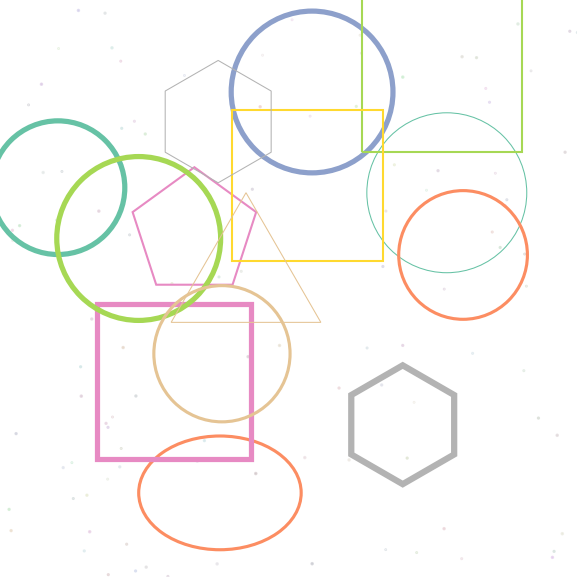[{"shape": "circle", "thickness": 2.5, "radius": 0.58, "center": [0.1, 0.674]}, {"shape": "circle", "thickness": 0.5, "radius": 0.69, "center": [0.774, 0.665]}, {"shape": "circle", "thickness": 1.5, "radius": 0.56, "center": [0.802, 0.558]}, {"shape": "oval", "thickness": 1.5, "radius": 0.7, "center": [0.381, 0.146]}, {"shape": "circle", "thickness": 2.5, "radius": 0.7, "center": [0.54, 0.84]}, {"shape": "square", "thickness": 2.5, "radius": 0.67, "center": [0.301, 0.338]}, {"shape": "pentagon", "thickness": 1, "radius": 0.56, "center": [0.337, 0.597]}, {"shape": "square", "thickness": 1, "radius": 0.69, "center": [0.766, 0.874]}, {"shape": "circle", "thickness": 2.5, "radius": 0.71, "center": [0.24, 0.586]}, {"shape": "square", "thickness": 1, "radius": 0.65, "center": [0.532, 0.678]}, {"shape": "circle", "thickness": 1.5, "radius": 0.59, "center": [0.384, 0.387]}, {"shape": "triangle", "thickness": 0.5, "radius": 0.75, "center": [0.426, 0.516]}, {"shape": "hexagon", "thickness": 0.5, "radius": 0.53, "center": [0.378, 0.789]}, {"shape": "hexagon", "thickness": 3, "radius": 0.51, "center": [0.697, 0.264]}]